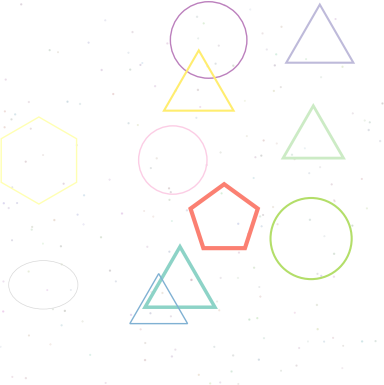[{"shape": "triangle", "thickness": 2.5, "radius": 0.52, "center": [0.467, 0.254]}, {"shape": "hexagon", "thickness": 1, "radius": 0.57, "center": [0.101, 0.583]}, {"shape": "triangle", "thickness": 1.5, "radius": 0.5, "center": [0.831, 0.887]}, {"shape": "pentagon", "thickness": 3, "radius": 0.46, "center": [0.582, 0.43]}, {"shape": "triangle", "thickness": 1, "radius": 0.43, "center": [0.412, 0.203]}, {"shape": "circle", "thickness": 1.5, "radius": 0.53, "center": [0.808, 0.38]}, {"shape": "circle", "thickness": 1, "radius": 0.44, "center": [0.449, 0.584]}, {"shape": "oval", "thickness": 0.5, "radius": 0.45, "center": [0.112, 0.26]}, {"shape": "circle", "thickness": 1, "radius": 0.5, "center": [0.542, 0.896]}, {"shape": "triangle", "thickness": 2, "radius": 0.45, "center": [0.814, 0.635]}, {"shape": "triangle", "thickness": 1.5, "radius": 0.52, "center": [0.516, 0.765]}]